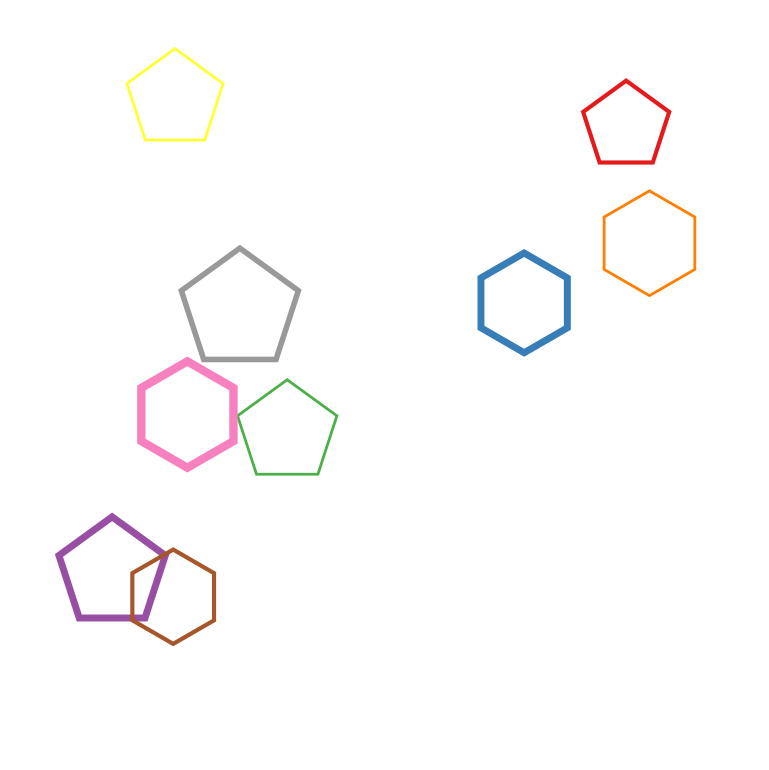[{"shape": "pentagon", "thickness": 1.5, "radius": 0.29, "center": [0.813, 0.836]}, {"shape": "hexagon", "thickness": 2.5, "radius": 0.32, "center": [0.681, 0.607]}, {"shape": "pentagon", "thickness": 1, "radius": 0.34, "center": [0.373, 0.439]}, {"shape": "pentagon", "thickness": 2.5, "radius": 0.36, "center": [0.146, 0.256]}, {"shape": "hexagon", "thickness": 1, "radius": 0.34, "center": [0.843, 0.684]}, {"shape": "pentagon", "thickness": 1, "radius": 0.33, "center": [0.227, 0.871]}, {"shape": "hexagon", "thickness": 1.5, "radius": 0.31, "center": [0.225, 0.225]}, {"shape": "hexagon", "thickness": 3, "radius": 0.35, "center": [0.243, 0.462]}, {"shape": "pentagon", "thickness": 2, "radius": 0.4, "center": [0.312, 0.598]}]